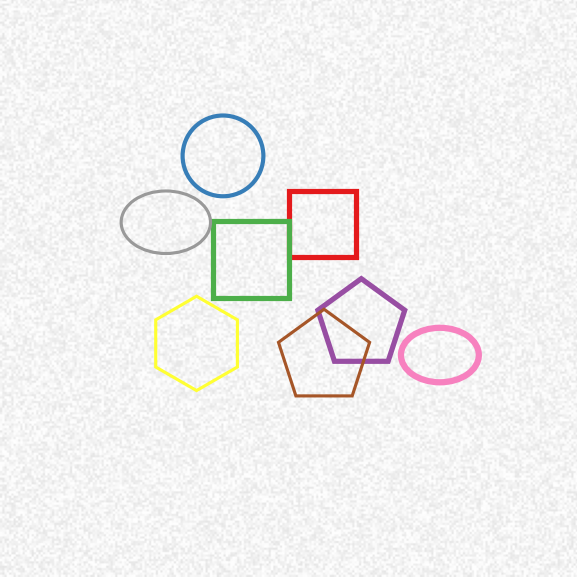[{"shape": "square", "thickness": 2.5, "radius": 0.29, "center": [0.558, 0.611]}, {"shape": "circle", "thickness": 2, "radius": 0.35, "center": [0.386, 0.729]}, {"shape": "square", "thickness": 2.5, "radius": 0.33, "center": [0.435, 0.549]}, {"shape": "pentagon", "thickness": 2.5, "radius": 0.4, "center": [0.626, 0.437]}, {"shape": "hexagon", "thickness": 1.5, "radius": 0.41, "center": [0.34, 0.404]}, {"shape": "pentagon", "thickness": 1.5, "radius": 0.41, "center": [0.561, 0.381]}, {"shape": "oval", "thickness": 3, "radius": 0.34, "center": [0.762, 0.384]}, {"shape": "oval", "thickness": 1.5, "radius": 0.39, "center": [0.287, 0.614]}]